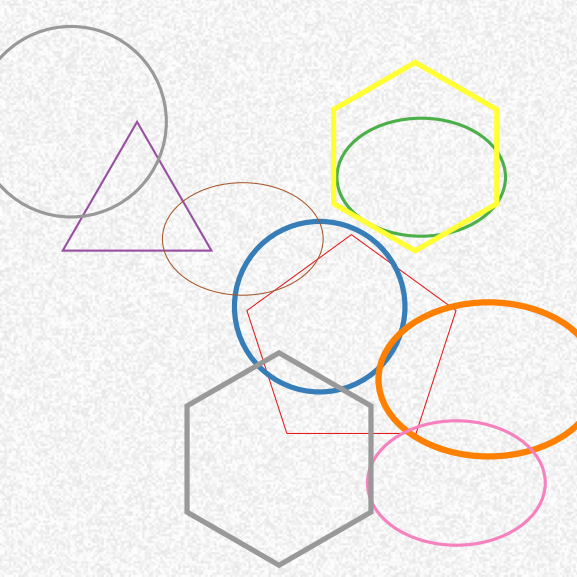[{"shape": "pentagon", "thickness": 0.5, "radius": 0.95, "center": [0.609, 0.403]}, {"shape": "circle", "thickness": 2.5, "radius": 0.74, "center": [0.554, 0.468]}, {"shape": "oval", "thickness": 1.5, "radius": 0.73, "center": [0.729, 0.692]}, {"shape": "triangle", "thickness": 1, "radius": 0.74, "center": [0.237, 0.639]}, {"shape": "oval", "thickness": 3, "radius": 0.95, "center": [0.846, 0.342]}, {"shape": "hexagon", "thickness": 2.5, "radius": 0.82, "center": [0.719, 0.728]}, {"shape": "oval", "thickness": 0.5, "radius": 0.7, "center": [0.42, 0.585]}, {"shape": "oval", "thickness": 1.5, "radius": 0.77, "center": [0.79, 0.163]}, {"shape": "circle", "thickness": 1.5, "radius": 0.82, "center": [0.123, 0.788]}, {"shape": "hexagon", "thickness": 2.5, "radius": 0.92, "center": [0.483, 0.204]}]